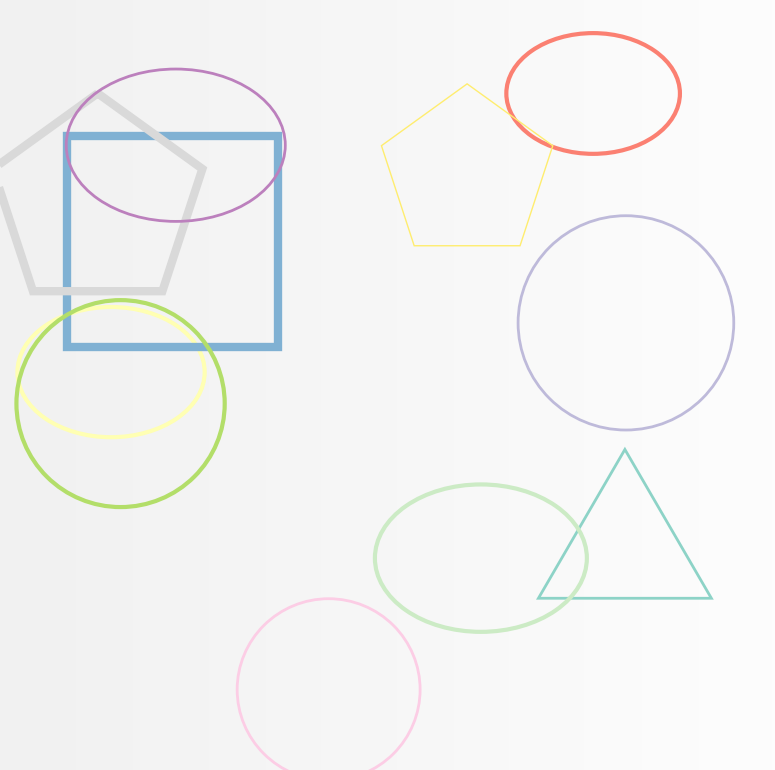[{"shape": "triangle", "thickness": 1, "radius": 0.64, "center": [0.806, 0.287]}, {"shape": "oval", "thickness": 1.5, "radius": 0.6, "center": [0.143, 0.517]}, {"shape": "circle", "thickness": 1, "radius": 0.7, "center": [0.808, 0.581]}, {"shape": "oval", "thickness": 1.5, "radius": 0.56, "center": [0.765, 0.879]}, {"shape": "square", "thickness": 3, "radius": 0.68, "center": [0.222, 0.686]}, {"shape": "circle", "thickness": 1.5, "radius": 0.67, "center": [0.156, 0.476]}, {"shape": "circle", "thickness": 1, "radius": 0.59, "center": [0.424, 0.104]}, {"shape": "pentagon", "thickness": 3, "radius": 0.71, "center": [0.126, 0.737]}, {"shape": "oval", "thickness": 1, "radius": 0.71, "center": [0.227, 0.811]}, {"shape": "oval", "thickness": 1.5, "radius": 0.68, "center": [0.62, 0.275]}, {"shape": "pentagon", "thickness": 0.5, "radius": 0.58, "center": [0.603, 0.775]}]